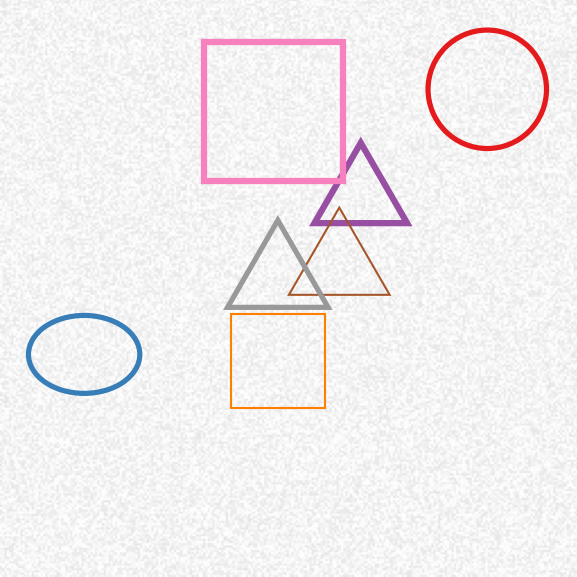[{"shape": "circle", "thickness": 2.5, "radius": 0.51, "center": [0.844, 0.845]}, {"shape": "oval", "thickness": 2.5, "radius": 0.48, "center": [0.146, 0.385]}, {"shape": "triangle", "thickness": 3, "radius": 0.46, "center": [0.625, 0.659]}, {"shape": "square", "thickness": 1, "radius": 0.41, "center": [0.481, 0.374]}, {"shape": "triangle", "thickness": 1, "radius": 0.5, "center": [0.587, 0.539]}, {"shape": "square", "thickness": 3, "radius": 0.6, "center": [0.473, 0.806]}, {"shape": "triangle", "thickness": 2.5, "radius": 0.5, "center": [0.481, 0.517]}]